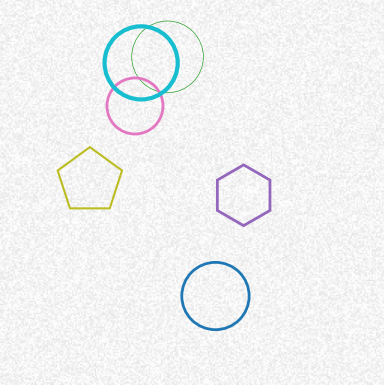[{"shape": "circle", "thickness": 2, "radius": 0.44, "center": [0.56, 0.231]}, {"shape": "circle", "thickness": 0.5, "radius": 0.47, "center": [0.435, 0.852]}, {"shape": "hexagon", "thickness": 2, "radius": 0.39, "center": [0.633, 0.493]}, {"shape": "circle", "thickness": 2, "radius": 0.36, "center": [0.351, 0.725]}, {"shape": "pentagon", "thickness": 1.5, "radius": 0.44, "center": [0.233, 0.53]}, {"shape": "circle", "thickness": 3, "radius": 0.47, "center": [0.367, 0.837]}]